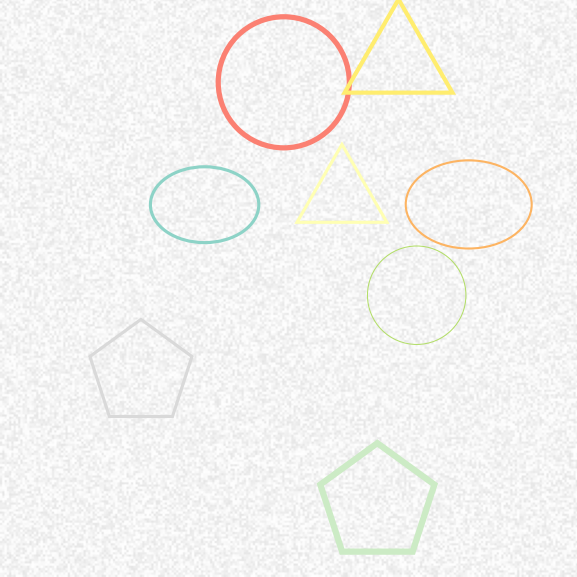[{"shape": "oval", "thickness": 1.5, "radius": 0.47, "center": [0.354, 0.645]}, {"shape": "triangle", "thickness": 1.5, "radius": 0.45, "center": [0.592, 0.659]}, {"shape": "circle", "thickness": 2.5, "radius": 0.57, "center": [0.491, 0.857]}, {"shape": "oval", "thickness": 1, "radius": 0.55, "center": [0.812, 0.645]}, {"shape": "circle", "thickness": 0.5, "radius": 0.43, "center": [0.722, 0.488]}, {"shape": "pentagon", "thickness": 1.5, "radius": 0.46, "center": [0.244, 0.353]}, {"shape": "pentagon", "thickness": 3, "radius": 0.52, "center": [0.653, 0.128]}, {"shape": "triangle", "thickness": 2, "radius": 0.54, "center": [0.69, 0.893]}]